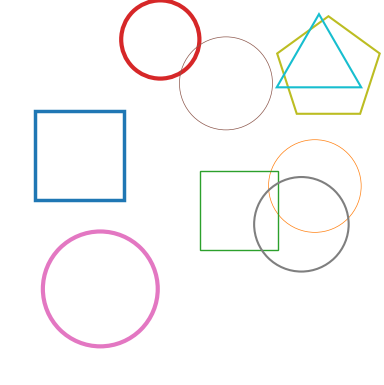[{"shape": "square", "thickness": 2.5, "radius": 0.58, "center": [0.206, 0.597]}, {"shape": "circle", "thickness": 0.5, "radius": 0.6, "center": [0.818, 0.517]}, {"shape": "square", "thickness": 1, "radius": 0.51, "center": [0.621, 0.454]}, {"shape": "circle", "thickness": 3, "radius": 0.51, "center": [0.416, 0.897]}, {"shape": "circle", "thickness": 0.5, "radius": 0.6, "center": [0.587, 0.783]}, {"shape": "circle", "thickness": 3, "radius": 0.75, "center": [0.261, 0.25]}, {"shape": "circle", "thickness": 1.5, "radius": 0.61, "center": [0.783, 0.417]}, {"shape": "pentagon", "thickness": 1.5, "radius": 0.7, "center": [0.853, 0.818]}, {"shape": "triangle", "thickness": 1.5, "radius": 0.63, "center": [0.829, 0.837]}]